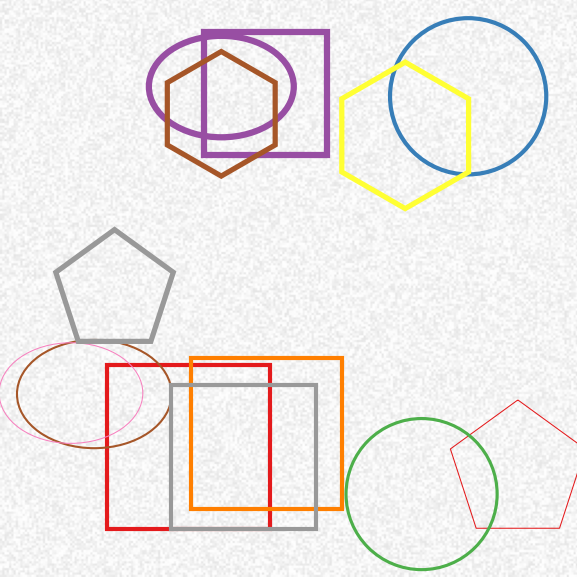[{"shape": "square", "thickness": 2, "radius": 0.71, "center": [0.326, 0.225]}, {"shape": "pentagon", "thickness": 0.5, "radius": 0.61, "center": [0.897, 0.184]}, {"shape": "circle", "thickness": 2, "radius": 0.68, "center": [0.811, 0.832]}, {"shape": "circle", "thickness": 1.5, "radius": 0.65, "center": [0.73, 0.144]}, {"shape": "oval", "thickness": 3, "radius": 0.63, "center": [0.383, 0.849]}, {"shape": "square", "thickness": 3, "radius": 0.53, "center": [0.46, 0.837]}, {"shape": "square", "thickness": 2, "radius": 0.66, "center": [0.461, 0.248]}, {"shape": "hexagon", "thickness": 2.5, "radius": 0.63, "center": [0.702, 0.765]}, {"shape": "hexagon", "thickness": 2.5, "radius": 0.54, "center": [0.383, 0.802]}, {"shape": "oval", "thickness": 1, "radius": 0.67, "center": [0.163, 0.317]}, {"shape": "oval", "thickness": 0.5, "radius": 0.62, "center": [0.123, 0.319]}, {"shape": "pentagon", "thickness": 2.5, "radius": 0.53, "center": [0.198, 0.495]}, {"shape": "square", "thickness": 2, "radius": 0.63, "center": [0.421, 0.207]}]